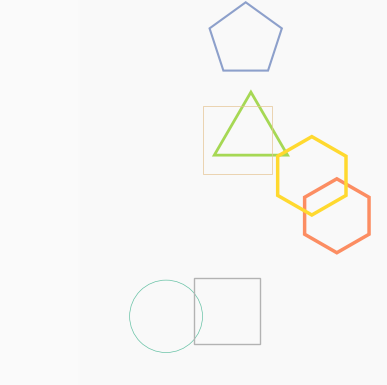[{"shape": "circle", "thickness": 0.5, "radius": 0.47, "center": [0.429, 0.178]}, {"shape": "hexagon", "thickness": 2.5, "radius": 0.48, "center": [0.869, 0.44]}, {"shape": "pentagon", "thickness": 1.5, "radius": 0.49, "center": [0.634, 0.896]}, {"shape": "triangle", "thickness": 2, "radius": 0.55, "center": [0.648, 0.652]}, {"shape": "hexagon", "thickness": 2.5, "radius": 0.51, "center": [0.805, 0.543]}, {"shape": "square", "thickness": 0.5, "radius": 0.44, "center": [0.613, 0.635]}, {"shape": "square", "thickness": 1, "radius": 0.43, "center": [0.585, 0.191]}]